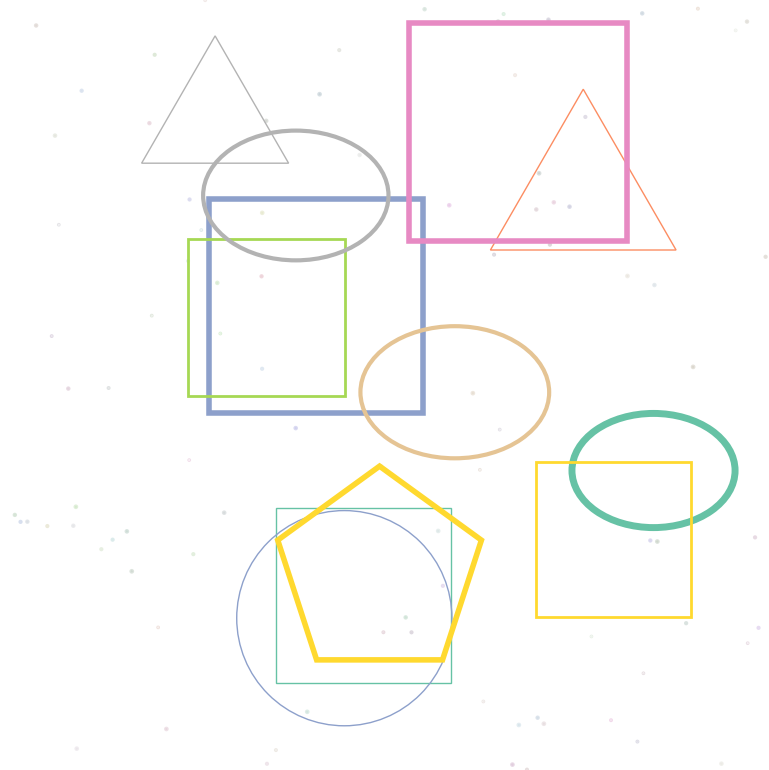[{"shape": "square", "thickness": 0.5, "radius": 0.57, "center": [0.472, 0.227]}, {"shape": "oval", "thickness": 2.5, "radius": 0.53, "center": [0.849, 0.389]}, {"shape": "triangle", "thickness": 0.5, "radius": 0.7, "center": [0.757, 0.745]}, {"shape": "circle", "thickness": 0.5, "radius": 0.7, "center": [0.447, 0.197]}, {"shape": "square", "thickness": 2, "radius": 0.7, "center": [0.41, 0.603]}, {"shape": "square", "thickness": 2, "radius": 0.71, "center": [0.673, 0.828]}, {"shape": "square", "thickness": 1, "radius": 0.51, "center": [0.346, 0.588]}, {"shape": "square", "thickness": 1, "radius": 0.5, "center": [0.797, 0.3]}, {"shape": "pentagon", "thickness": 2, "radius": 0.7, "center": [0.493, 0.256]}, {"shape": "oval", "thickness": 1.5, "radius": 0.61, "center": [0.591, 0.491]}, {"shape": "oval", "thickness": 1.5, "radius": 0.6, "center": [0.384, 0.746]}, {"shape": "triangle", "thickness": 0.5, "radius": 0.55, "center": [0.279, 0.843]}]